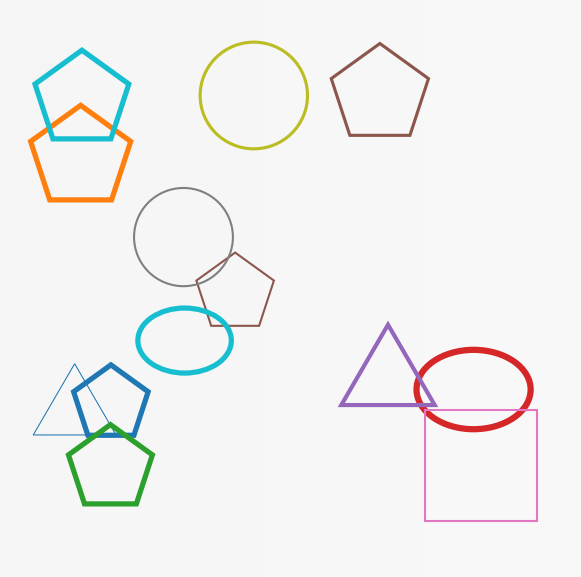[{"shape": "triangle", "thickness": 0.5, "radius": 0.41, "center": [0.128, 0.287]}, {"shape": "pentagon", "thickness": 2.5, "radius": 0.34, "center": [0.191, 0.3]}, {"shape": "pentagon", "thickness": 2.5, "radius": 0.45, "center": [0.139, 0.726]}, {"shape": "pentagon", "thickness": 2.5, "radius": 0.38, "center": [0.19, 0.188]}, {"shape": "oval", "thickness": 3, "radius": 0.49, "center": [0.815, 0.325]}, {"shape": "triangle", "thickness": 2, "radius": 0.46, "center": [0.668, 0.344]}, {"shape": "pentagon", "thickness": 1.5, "radius": 0.44, "center": [0.654, 0.836]}, {"shape": "pentagon", "thickness": 1, "radius": 0.35, "center": [0.405, 0.492]}, {"shape": "square", "thickness": 1, "radius": 0.48, "center": [0.828, 0.193]}, {"shape": "circle", "thickness": 1, "radius": 0.43, "center": [0.316, 0.589]}, {"shape": "circle", "thickness": 1.5, "radius": 0.46, "center": [0.437, 0.834]}, {"shape": "oval", "thickness": 2.5, "radius": 0.4, "center": [0.318, 0.409]}, {"shape": "pentagon", "thickness": 2.5, "radius": 0.42, "center": [0.141, 0.827]}]